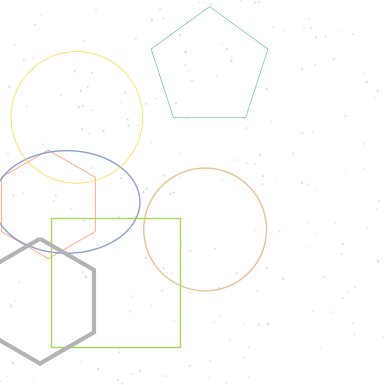[{"shape": "pentagon", "thickness": 0.5, "radius": 0.8, "center": [0.544, 0.823]}, {"shape": "hexagon", "thickness": 0.5, "radius": 0.7, "center": [0.126, 0.469]}, {"shape": "oval", "thickness": 1, "radius": 0.95, "center": [0.173, 0.475]}, {"shape": "square", "thickness": 1, "radius": 0.84, "center": [0.3, 0.266]}, {"shape": "circle", "thickness": 0.5, "radius": 0.86, "center": [0.2, 0.695]}, {"shape": "circle", "thickness": 1, "radius": 0.8, "center": [0.533, 0.404]}, {"shape": "hexagon", "thickness": 3, "radius": 0.81, "center": [0.104, 0.218]}]